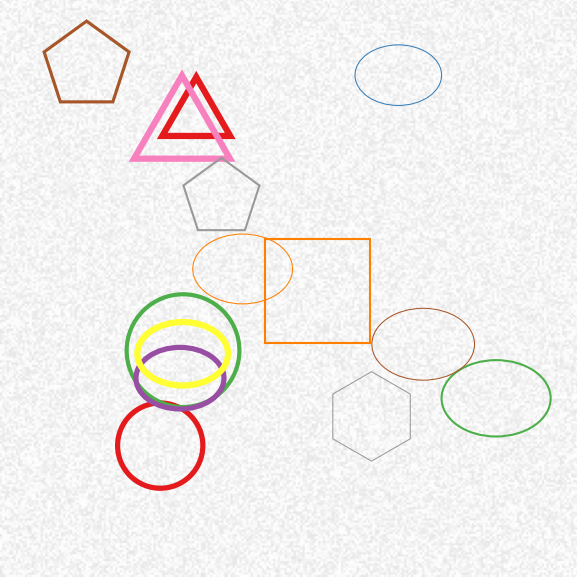[{"shape": "circle", "thickness": 2.5, "radius": 0.37, "center": [0.277, 0.228]}, {"shape": "triangle", "thickness": 3, "radius": 0.34, "center": [0.34, 0.798]}, {"shape": "oval", "thickness": 0.5, "radius": 0.37, "center": [0.69, 0.869]}, {"shape": "circle", "thickness": 2, "radius": 0.49, "center": [0.317, 0.392]}, {"shape": "oval", "thickness": 1, "radius": 0.47, "center": [0.859, 0.309]}, {"shape": "oval", "thickness": 2.5, "radius": 0.38, "center": [0.312, 0.344]}, {"shape": "oval", "thickness": 0.5, "radius": 0.43, "center": [0.42, 0.533]}, {"shape": "square", "thickness": 1, "radius": 0.45, "center": [0.55, 0.495]}, {"shape": "oval", "thickness": 3, "radius": 0.39, "center": [0.316, 0.387]}, {"shape": "oval", "thickness": 0.5, "radius": 0.44, "center": [0.733, 0.403]}, {"shape": "pentagon", "thickness": 1.5, "radius": 0.39, "center": [0.15, 0.885]}, {"shape": "triangle", "thickness": 3, "radius": 0.48, "center": [0.315, 0.772]}, {"shape": "hexagon", "thickness": 0.5, "radius": 0.39, "center": [0.643, 0.278]}, {"shape": "pentagon", "thickness": 1, "radius": 0.35, "center": [0.383, 0.657]}]